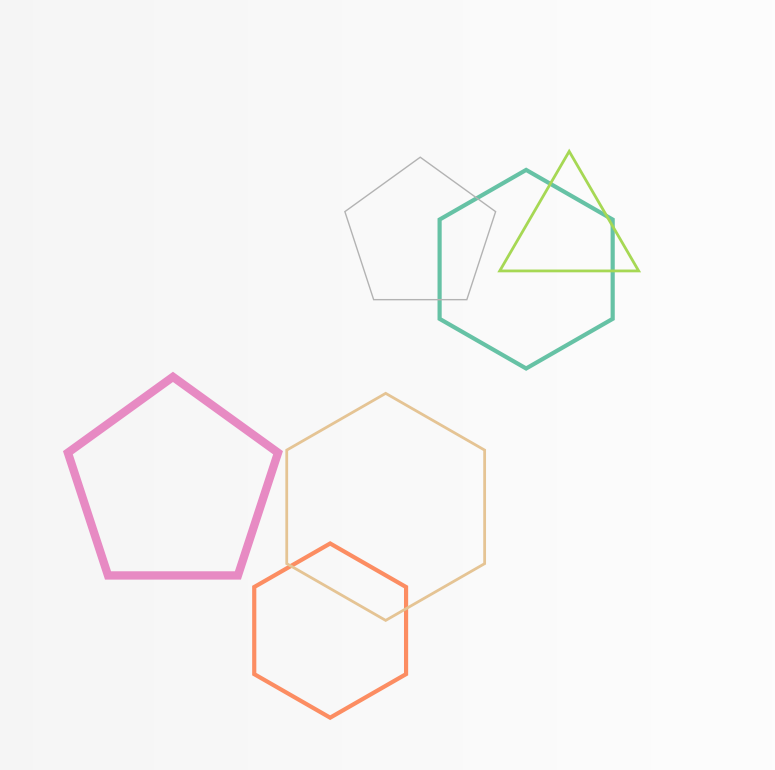[{"shape": "hexagon", "thickness": 1.5, "radius": 0.64, "center": [0.679, 0.65]}, {"shape": "hexagon", "thickness": 1.5, "radius": 0.57, "center": [0.426, 0.181]}, {"shape": "pentagon", "thickness": 3, "radius": 0.71, "center": [0.223, 0.368]}, {"shape": "triangle", "thickness": 1, "radius": 0.52, "center": [0.734, 0.7]}, {"shape": "hexagon", "thickness": 1, "radius": 0.74, "center": [0.498, 0.342]}, {"shape": "pentagon", "thickness": 0.5, "radius": 0.51, "center": [0.542, 0.694]}]